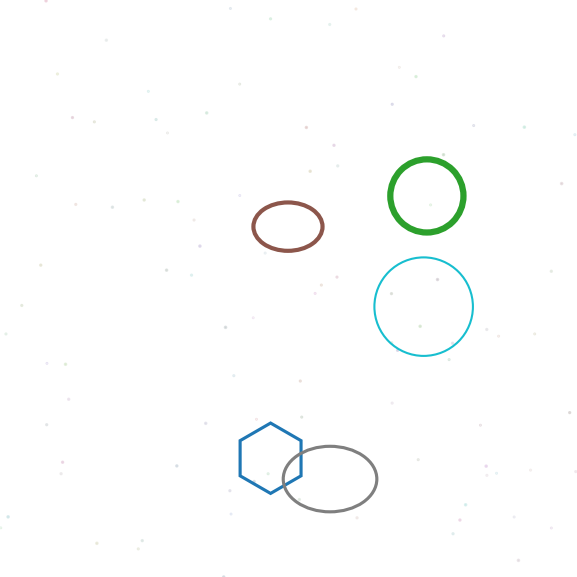[{"shape": "hexagon", "thickness": 1.5, "radius": 0.3, "center": [0.469, 0.206]}, {"shape": "circle", "thickness": 3, "radius": 0.32, "center": [0.739, 0.66]}, {"shape": "oval", "thickness": 2, "radius": 0.3, "center": [0.499, 0.607]}, {"shape": "oval", "thickness": 1.5, "radius": 0.41, "center": [0.571, 0.17]}, {"shape": "circle", "thickness": 1, "radius": 0.43, "center": [0.734, 0.468]}]